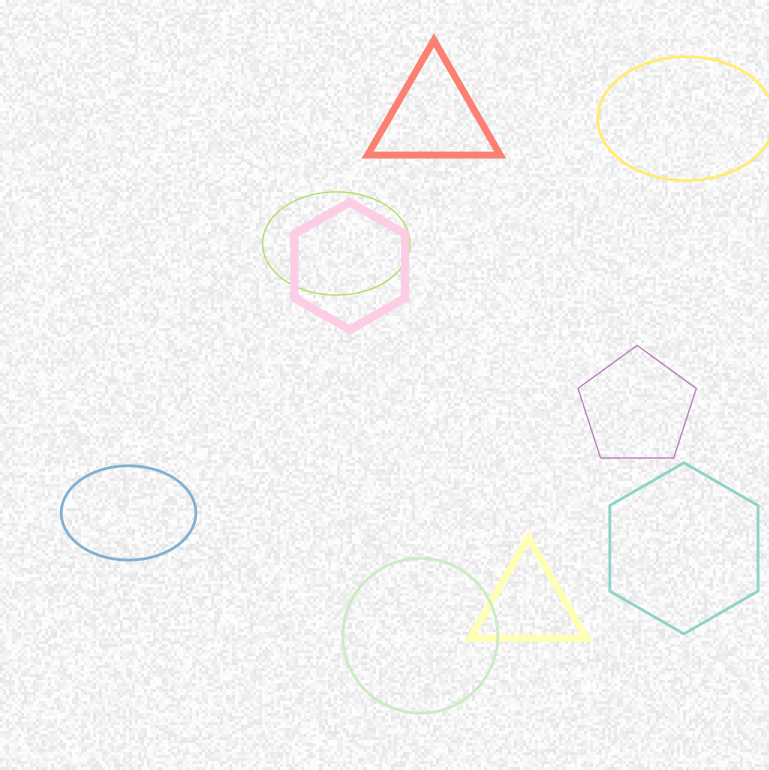[{"shape": "hexagon", "thickness": 1, "radius": 0.56, "center": [0.888, 0.288]}, {"shape": "triangle", "thickness": 2.5, "radius": 0.44, "center": [0.686, 0.215]}, {"shape": "triangle", "thickness": 2.5, "radius": 0.5, "center": [0.564, 0.848]}, {"shape": "oval", "thickness": 1, "radius": 0.44, "center": [0.167, 0.334]}, {"shape": "oval", "thickness": 0.5, "radius": 0.48, "center": [0.437, 0.684]}, {"shape": "hexagon", "thickness": 3, "radius": 0.42, "center": [0.454, 0.655]}, {"shape": "pentagon", "thickness": 0.5, "radius": 0.4, "center": [0.827, 0.471]}, {"shape": "circle", "thickness": 1, "radius": 0.5, "center": [0.546, 0.174]}, {"shape": "oval", "thickness": 1, "radius": 0.57, "center": [0.891, 0.846]}]